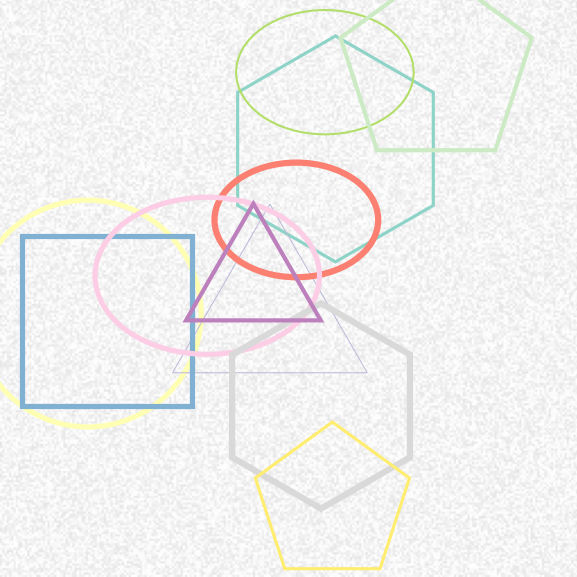[{"shape": "hexagon", "thickness": 1.5, "radius": 0.98, "center": [0.581, 0.741]}, {"shape": "circle", "thickness": 2.5, "radius": 0.98, "center": [0.152, 0.456]}, {"shape": "triangle", "thickness": 0.5, "radius": 0.97, "center": [0.467, 0.451]}, {"shape": "oval", "thickness": 3, "radius": 0.71, "center": [0.513, 0.618]}, {"shape": "square", "thickness": 2.5, "radius": 0.73, "center": [0.185, 0.443]}, {"shape": "oval", "thickness": 1, "radius": 0.77, "center": [0.563, 0.874]}, {"shape": "oval", "thickness": 2.5, "radius": 0.97, "center": [0.359, 0.522]}, {"shape": "hexagon", "thickness": 3, "radius": 0.89, "center": [0.556, 0.296]}, {"shape": "triangle", "thickness": 2, "radius": 0.67, "center": [0.439, 0.512]}, {"shape": "pentagon", "thickness": 2, "radius": 0.87, "center": [0.755, 0.88]}, {"shape": "pentagon", "thickness": 1.5, "radius": 0.7, "center": [0.576, 0.128]}]